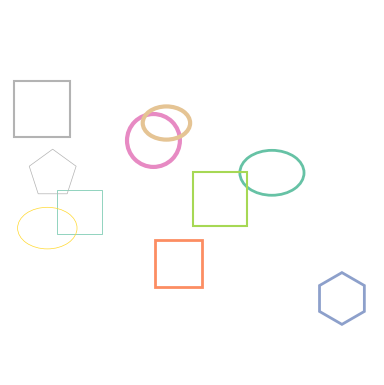[{"shape": "square", "thickness": 0.5, "radius": 0.29, "center": [0.206, 0.45]}, {"shape": "oval", "thickness": 2, "radius": 0.42, "center": [0.706, 0.551]}, {"shape": "square", "thickness": 2, "radius": 0.31, "center": [0.465, 0.315]}, {"shape": "hexagon", "thickness": 2, "radius": 0.34, "center": [0.888, 0.225]}, {"shape": "circle", "thickness": 3, "radius": 0.34, "center": [0.399, 0.635]}, {"shape": "square", "thickness": 1.5, "radius": 0.35, "center": [0.571, 0.483]}, {"shape": "oval", "thickness": 0.5, "radius": 0.39, "center": [0.123, 0.408]}, {"shape": "oval", "thickness": 3, "radius": 0.31, "center": [0.432, 0.68]}, {"shape": "pentagon", "thickness": 0.5, "radius": 0.32, "center": [0.137, 0.548]}, {"shape": "square", "thickness": 1.5, "radius": 0.36, "center": [0.108, 0.717]}]